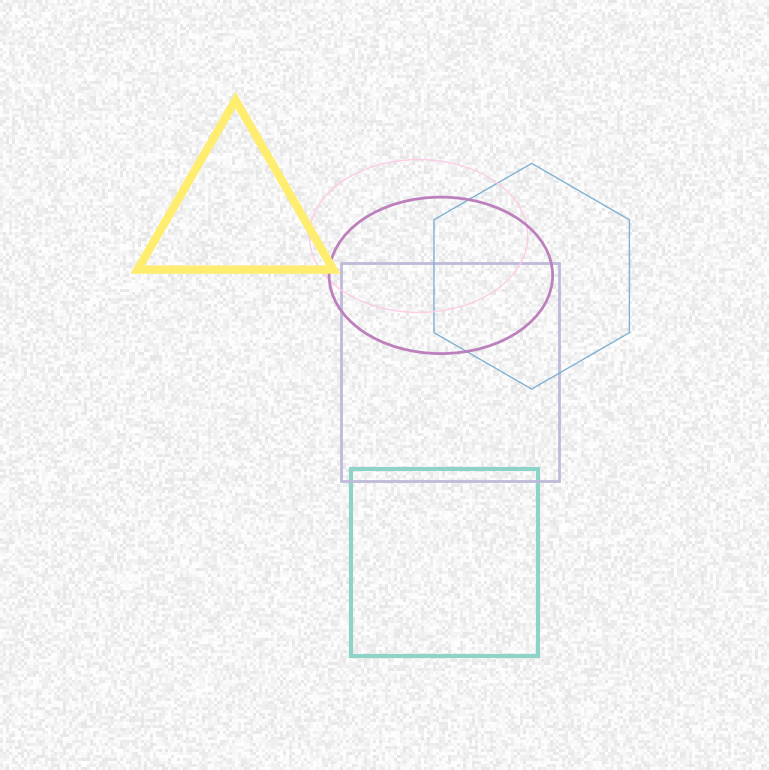[{"shape": "square", "thickness": 1.5, "radius": 0.61, "center": [0.577, 0.27]}, {"shape": "square", "thickness": 1, "radius": 0.71, "center": [0.584, 0.516]}, {"shape": "hexagon", "thickness": 0.5, "radius": 0.73, "center": [0.69, 0.641]}, {"shape": "oval", "thickness": 0.5, "radius": 0.71, "center": [0.544, 0.694]}, {"shape": "oval", "thickness": 1, "radius": 0.73, "center": [0.573, 0.642]}, {"shape": "triangle", "thickness": 3, "radius": 0.73, "center": [0.306, 0.723]}]